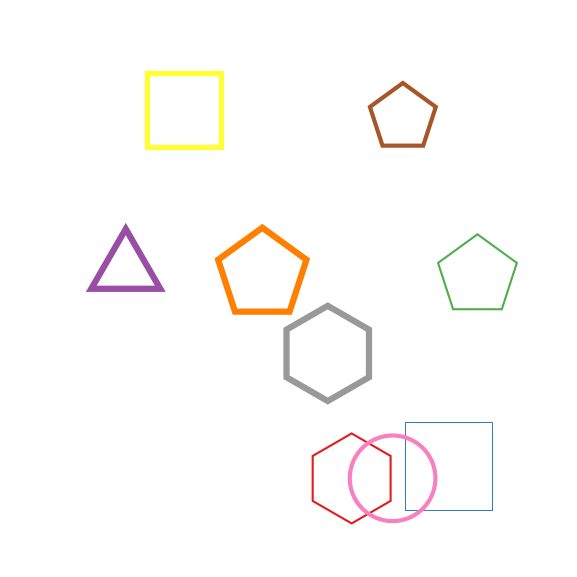[{"shape": "hexagon", "thickness": 1, "radius": 0.39, "center": [0.609, 0.171]}, {"shape": "square", "thickness": 0.5, "radius": 0.38, "center": [0.776, 0.192]}, {"shape": "pentagon", "thickness": 1, "radius": 0.36, "center": [0.827, 0.522]}, {"shape": "triangle", "thickness": 3, "radius": 0.35, "center": [0.218, 0.534]}, {"shape": "pentagon", "thickness": 3, "radius": 0.4, "center": [0.454, 0.524]}, {"shape": "square", "thickness": 2.5, "radius": 0.32, "center": [0.319, 0.808]}, {"shape": "pentagon", "thickness": 2, "radius": 0.3, "center": [0.698, 0.795]}, {"shape": "circle", "thickness": 2, "radius": 0.37, "center": [0.68, 0.171]}, {"shape": "hexagon", "thickness": 3, "radius": 0.41, "center": [0.568, 0.387]}]